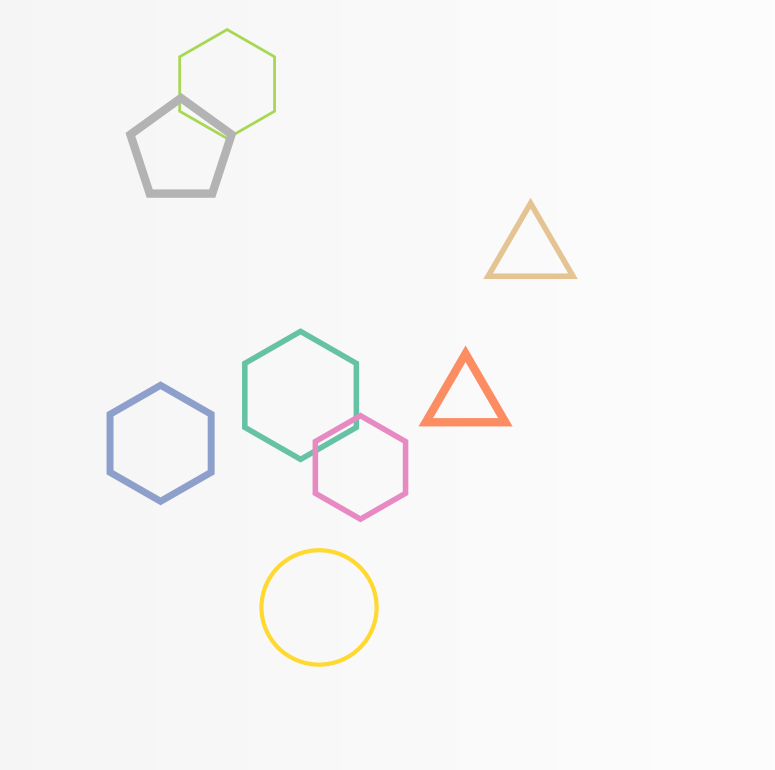[{"shape": "hexagon", "thickness": 2, "radius": 0.42, "center": [0.388, 0.487]}, {"shape": "triangle", "thickness": 3, "radius": 0.3, "center": [0.601, 0.481]}, {"shape": "hexagon", "thickness": 2.5, "radius": 0.38, "center": [0.207, 0.424]}, {"shape": "hexagon", "thickness": 2, "radius": 0.34, "center": [0.465, 0.393]}, {"shape": "hexagon", "thickness": 1, "radius": 0.35, "center": [0.293, 0.891]}, {"shape": "circle", "thickness": 1.5, "radius": 0.37, "center": [0.412, 0.211]}, {"shape": "triangle", "thickness": 2, "radius": 0.32, "center": [0.685, 0.673]}, {"shape": "pentagon", "thickness": 3, "radius": 0.34, "center": [0.234, 0.804]}]